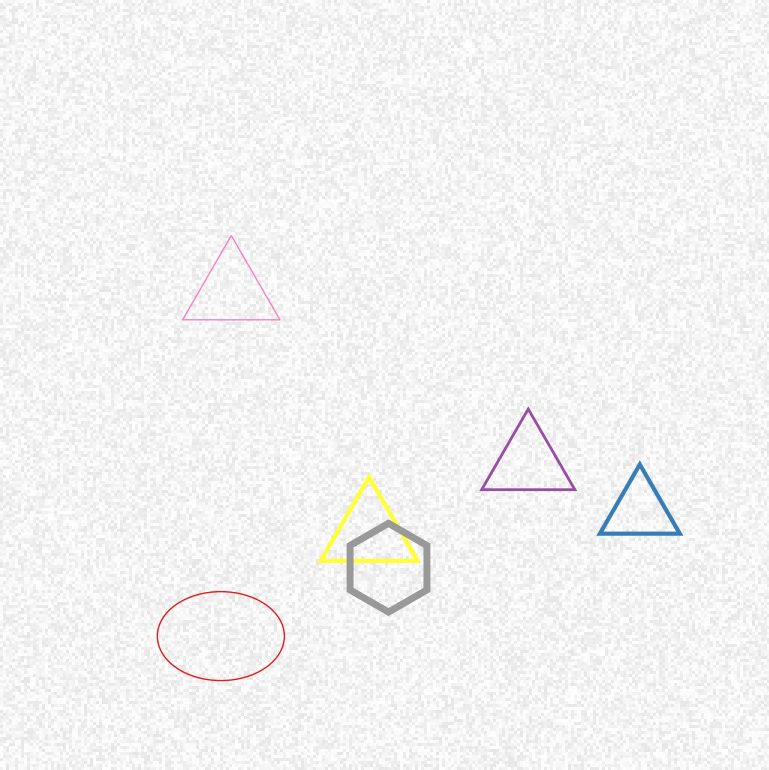[{"shape": "oval", "thickness": 0.5, "radius": 0.41, "center": [0.287, 0.174]}, {"shape": "triangle", "thickness": 1.5, "radius": 0.3, "center": [0.831, 0.337]}, {"shape": "triangle", "thickness": 1, "radius": 0.35, "center": [0.686, 0.399]}, {"shape": "triangle", "thickness": 1.5, "radius": 0.36, "center": [0.479, 0.308]}, {"shape": "triangle", "thickness": 0.5, "radius": 0.36, "center": [0.3, 0.621]}, {"shape": "hexagon", "thickness": 2.5, "radius": 0.29, "center": [0.505, 0.263]}]